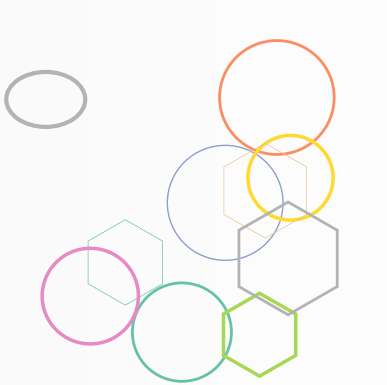[{"shape": "hexagon", "thickness": 0.5, "radius": 0.55, "center": [0.323, 0.318]}, {"shape": "circle", "thickness": 2, "radius": 0.64, "center": [0.469, 0.137]}, {"shape": "circle", "thickness": 2, "radius": 0.74, "center": [0.715, 0.747]}, {"shape": "circle", "thickness": 1, "radius": 0.75, "center": [0.581, 0.473]}, {"shape": "circle", "thickness": 2.5, "radius": 0.62, "center": [0.233, 0.231]}, {"shape": "hexagon", "thickness": 2.5, "radius": 0.54, "center": [0.67, 0.131]}, {"shape": "circle", "thickness": 2.5, "radius": 0.55, "center": [0.75, 0.538]}, {"shape": "hexagon", "thickness": 0.5, "radius": 0.62, "center": [0.684, 0.505]}, {"shape": "hexagon", "thickness": 2, "radius": 0.73, "center": [0.743, 0.329]}, {"shape": "oval", "thickness": 3, "radius": 0.51, "center": [0.118, 0.742]}]